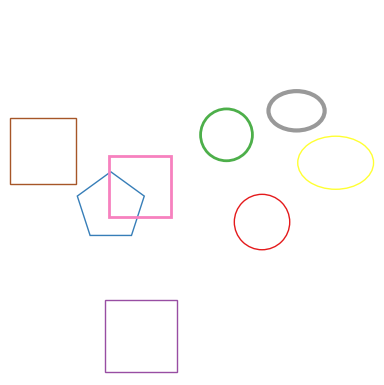[{"shape": "circle", "thickness": 1, "radius": 0.36, "center": [0.681, 0.423]}, {"shape": "pentagon", "thickness": 1, "radius": 0.46, "center": [0.288, 0.462]}, {"shape": "circle", "thickness": 2, "radius": 0.34, "center": [0.588, 0.65]}, {"shape": "square", "thickness": 1, "radius": 0.47, "center": [0.367, 0.126]}, {"shape": "oval", "thickness": 1, "radius": 0.49, "center": [0.872, 0.577]}, {"shape": "square", "thickness": 1, "radius": 0.43, "center": [0.111, 0.608]}, {"shape": "square", "thickness": 2, "radius": 0.4, "center": [0.362, 0.516]}, {"shape": "oval", "thickness": 3, "radius": 0.36, "center": [0.77, 0.712]}]